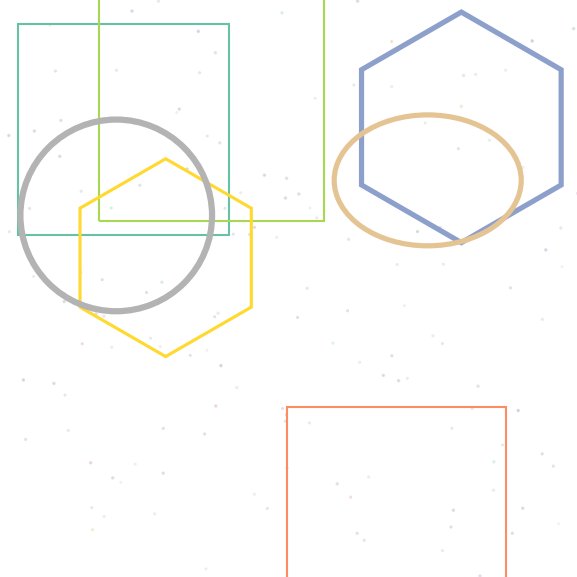[{"shape": "square", "thickness": 1, "radius": 0.92, "center": [0.214, 0.775]}, {"shape": "square", "thickness": 1, "radius": 0.95, "center": [0.687, 0.104]}, {"shape": "hexagon", "thickness": 2.5, "radius": 1.0, "center": [0.799, 0.779]}, {"shape": "square", "thickness": 1, "radius": 0.97, "center": [0.366, 0.812]}, {"shape": "hexagon", "thickness": 1.5, "radius": 0.86, "center": [0.287, 0.553]}, {"shape": "oval", "thickness": 2.5, "radius": 0.81, "center": [0.741, 0.687]}, {"shape": "circle", "thickness": 3, "radius": 0.83, "center": [0.201, 0.626]}]